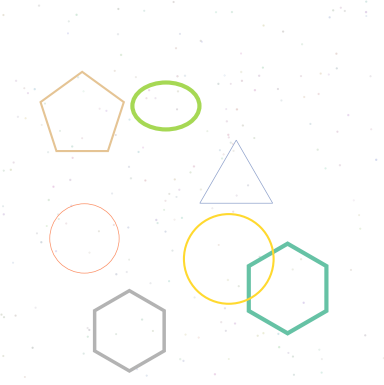[{"shape": "hexagon", "thickness": 3, "radius": 0.58, "center": [0.747, 0.251]}, {"shape": "circle", "thickness": 0.5, "radius": 0.45, "center": [0.219, 0.381]}, {"shape": "triangle", "thickness": 0.5, "radius": 0.55, "center": [0.614, 0.527]}, {"shape": "oval", "thickness": 3, "radius": 0.44, "center": [0.431, 0.725]}, {"shape": "circle", "thickness": 1.5, "radius": 0.58, "center": [0.594, 0.327]}, {"shape": "pentagon", "thickness": 1.5, "radius": 0.57, "center": [0.213, 0.7]}, {"shape": "hexagon", "thickness": 2.5, "radius": 0.52, "center": [0.336, 0.141]}]